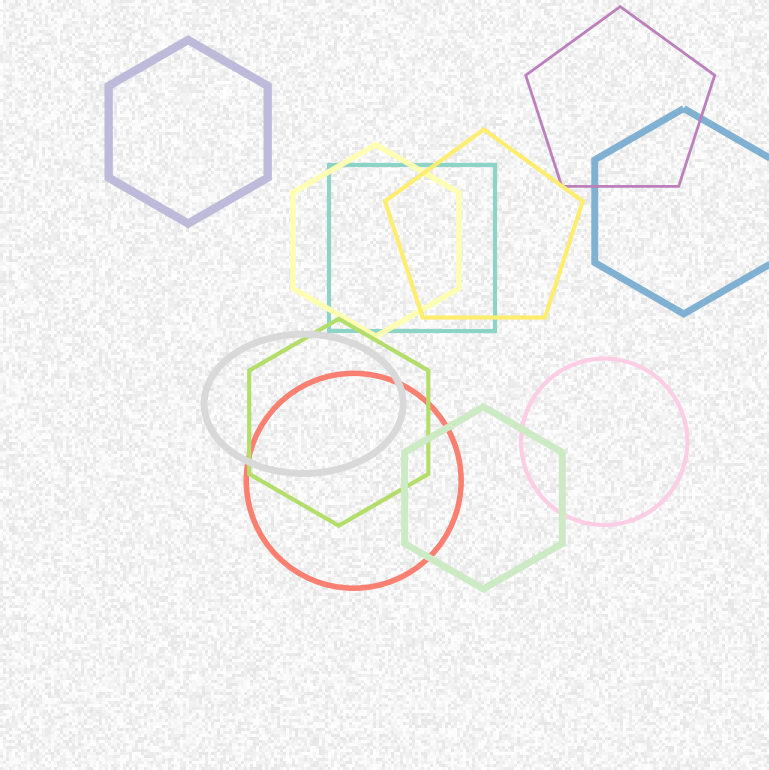[{"shape": "square", "thickness": 1.5, "radius": 0.54, "center": [0.535, 0.678]}, {"shape": "hexagon", "thickness": 2, "radius": 0.62, "center": [0.488, 0.688]}, {"shape": "hexagon", "thickness": 3, "radius": 0.6, "center": [0.244, 0.829]}, {"shape": "circle", "thickness": 2, "radius": 0.7, "center": [0.459, 0.376]}, {"shape": "hexagon", "thickness": 2.5, "radius": 0.67, "center": [0.888, 0.726]}, {"shape": "hexagon", "thickness": 1.5, "radius": 0.67, "center": [0.44, 0.452]}, {"shape": "circle", "thickness": 1.5, "radius": 0.54, "center": [0.785, 0.426]}, {"shape": "oval", "thickness": 2.5, "radius": 0.65, "center": [0.394, 0.476]}, {"shape": "pentagon", "thickness": 1, "radius": 0.65, "center": [0.805, 0.862]}, {"shape": "hexagon", "thickness": 2.5, "radius": 0.59, "center": [0.628, 0.353]}, {"shape": "pentagon", "thickness": 1.5, "radius": 0.68, "center": [0.628, 0.697]}]